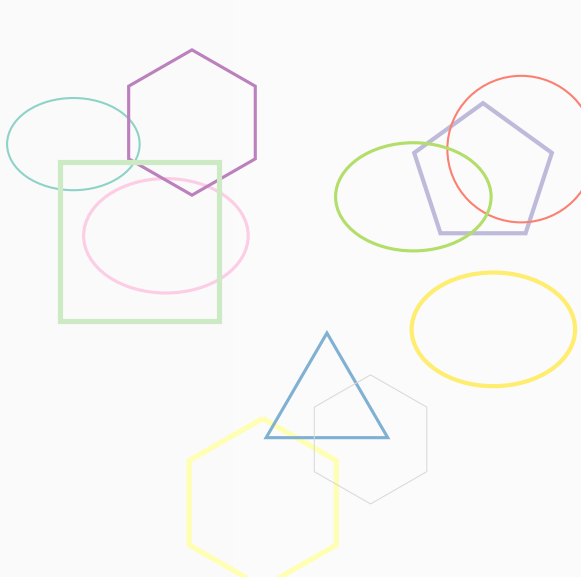[{"shape": "oval", "thickness": 1, "radius": 0.57, "center": [0.126, 0.75]}, {"shape": "hexagon", "thickness": 2.5, "radius": 0.73, "center": [0.452, 0.128]}, {"shape": "pentagon", "thickness": 2, "radius": 0.62, "center": [0.831, 0.696]}, {"shape": "circle", "thickness": 1, "radius": 0.63, "center": [0.897, 0.741]}, {"shape": "triangle", "thickness": 1.5, "radius": 0.6, "center": [0.562, 0.302]}, {"shape": "oval", "thickness": 1.5, "radius": 0.67, "center": [0.711, 0.658]}, {"shape": "oval", "thickness": 1.5, "radius": 0.71, "center": [0.285, 0.591]}, {"shape": "hexagon", "thickness": 0.5, "radius": 0.56, "center": [0.637, 0.238]}, {"shape": "hexagon", "thickness": 1.5, "radius": 0.63, "center": [0.33, 0.787]}, {"shape": "square", "thickness": 2.5, "radius": 0.69, "center": [0.24, 0.581]}, {"shape": "oval", "thickness": 2, "radius": 0.7, "center": [0.849, 0.429]}]